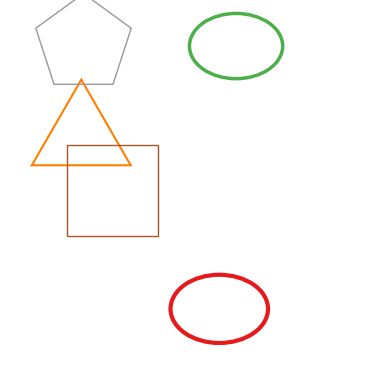[{"shape": "oval", "thickness": 3, "radius": 0.63, "center": [0.57, 0.198]}, {"shape": "oval", "thickness": 2.5, "radius": 0.61, "center": [0.613, 0.88]}, {"shape": "triangle", "thickness": 1.5, "radius": 0.74, "center": [0.211, 0.645]}, {"shape": "square", "thickness": 1, "radius": 0.59, "center": [0.293, 0.506]}, {"shape": "pentagon", "thickness": 1, "radius": 0.65, "center": [0.217, 0.886]}]